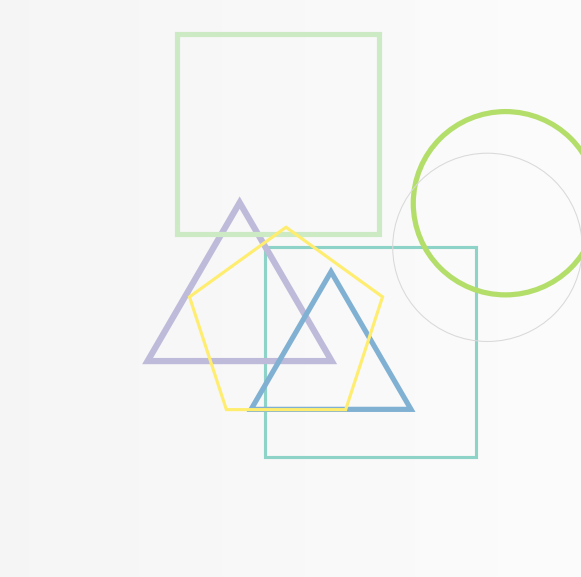[{"shape": "square", "thickness": 1.5, "radius": 0.91, "center": [0.638, 0.39]}, {"shape": "triangle", "thickness": 3, "radius": 0.91, "center": [0.412, 0.465]}, {"shape": "triangle", "thickness": 2.5, "radius": 0.79, "center": [0.57, 0.37]}, {"shape": "circle", "thickness": 2.5, "radius": 0.79, "center": [0.87, 0.647]}, {"shape": "circle", "thickness": 0.5, "radius": 0.82, "center": [0.839, 0.571]}, {"shape": "square", "thickness": 2.5, "radius": 0.87, "center": [0.478, 0.767]}, {"shape": "pentagon", "thickness": 1.5, "radius": 0.87, "center": [0.492, 0.431]}]